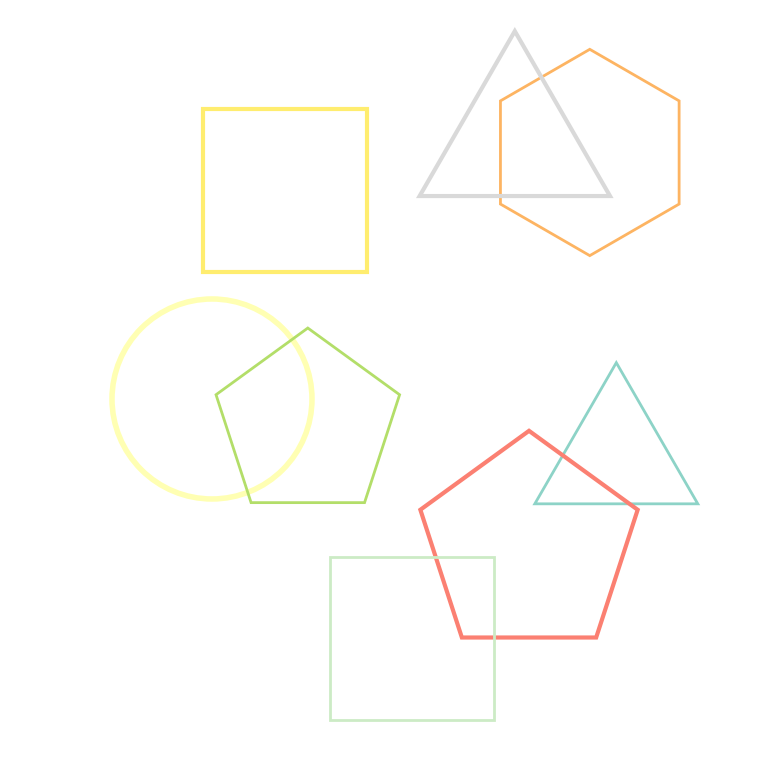[{"shape": "triangle", "thickness": 1, "radius": 0.61, "center": [0.8, 0.407]}, {"shape": "circle", "thickness": 2, "radius": 0.65, "center": [0.275, 0.482]}, {"shape": "pentagon", "thickness": 1.5, "radius": 0.74, "center": [0.687, 0.292]}, {"shape": "hexagon", "thickness": 1, "radius": 0.67, "center": [0.766, 0.802]}, {"shape": "pentagon", "thickness": 1, "radius": 0.63, "center": [0.4, 0.449]}, {"shape": "triangle", "thickness": 1.5, "radius": 0.71, "center": [0.669, 0.817]}, {"shape": "square", "thickness": 1, "radius": 0.53, "center": [0.535, 0.171]}, {"shape": "square", "thickness": 1.5, "radius": 0.53, "center": [0.37, 0.753]}]